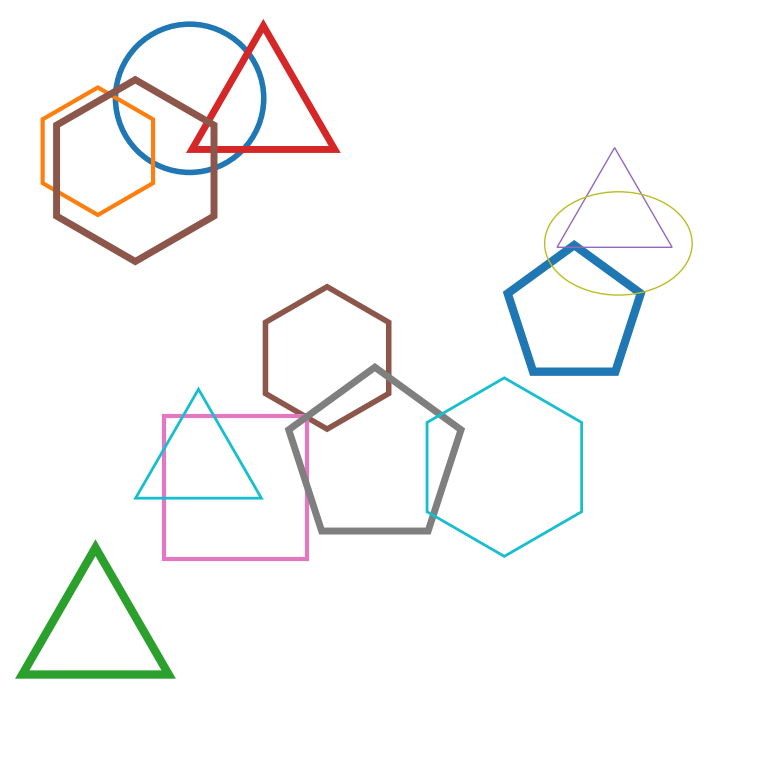[{"shape": "circle", "thickness": 2, "radius": 0.48, "center": [0.246, 0.872]}, {"shape": "pentagon", "thickness": 3, "radius": 0.45, "center": [0.746, 0.591]}, {"shape": "hexagon", "thickness": 1.5, "radius": 0.41, "center": [0.127, 0.804]}, {"shape": "triangle", "thickness": 3, "radius": 0.55, "center": [0.124, 0.179]}, {"shape": "triangle", "thickness": 2.5, "radius": 0.54, "center": [0.342, 0.859]}, {"shape": "triangle", "thickness": 0.5, "radius": 0.43, "center": [0.798, 0.722]}, {"shape": "hexagon", "thickness": 2.5, "radius": 0.59, "center": [0.176, 0.778]}, {"shape": "hexagon", "thickness": 2, "radius": 0.46, "center": [0.425, 0.535]}, {"shape": "square", "thickness": 1.5, "radius": 0.46, "center": [0.306, 0.367]}, {"shape": "pentagon", "thickness": 2.5, "radius": 0.59, "center": [0.487, 0.405]}, {"shape": "oval", "thickness": 0.5, "radius": 0.48, "center": [0.803, 0.684]}, {"shape": "hexagon", "thickness": 1, "radius": 0.58, "center": [0.655, 0.393]}, {"shape": "triangle", "thickness": 1, "radius": 0.47, "center": [0.258, 0.4]}]